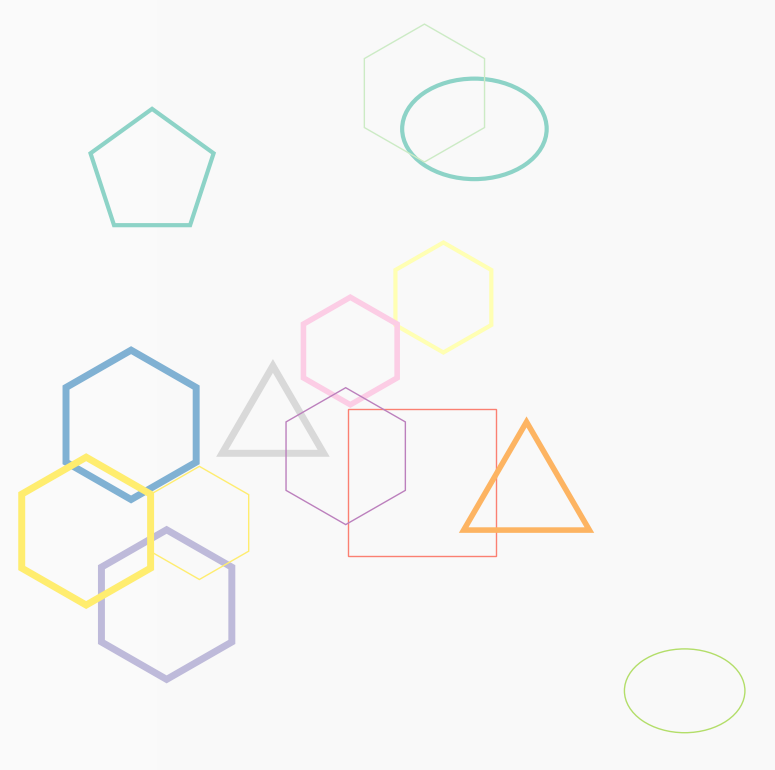[{"shape": "oval", "thickness": 1.5, "radius": 0.47, "center": [0.612, 0.833]}, {"shape": "pentagon", "thickness": 1.5, "radius": 0.42, "center": [0.196, 0.775]}, {"shape": "hexagon", "thickness": 1.5, "radius": 0.36, "center": [0.572, 0.614]}, {"shape": "hexagon", "thickness": 2.5, "radius": 0.49, "center": [0.215, 0.215]}, {"shape": "square", "thickness": 0.5, "radius": 0.48, "center": [0.544, 0.373]}, {"shape": "hexagon", "thickness": 2.5, "radius": 0.48, "center": [0.169, 0.448]}, {"shape": "triangle", "thickness": 2, "radius": 0.47, "center": [0.679, 0.358]}, {"shape": "oval", "thickness": 0.5, "radius": 0.39, "center": [0.883, 0.103]}, {"shape": "hexagon", "thickness": 2, "radius": 0.35, "center": [0.452, 0.544]}, {"shape": "triangle", "thickness": 2.5, "radius": 0.38, "center": [0.352, 0.449]}, {"shape": "hexagon", "thickness": 0.5, "radius": 0.44, "center": [0.446, 0.408]}, {"shape": "hexagon", "thickness": 0.5, "radius": 0.45, "center": [0.548, 0.879]}, {"shape": "hexagon", "thickness": 0.5, "radius": 0.37, "center": [0.257, 0.321]}, {"shape": "hexagon", "thickness": 2.5, "radius": 0.48, "center": [0.111, 0.31]}]